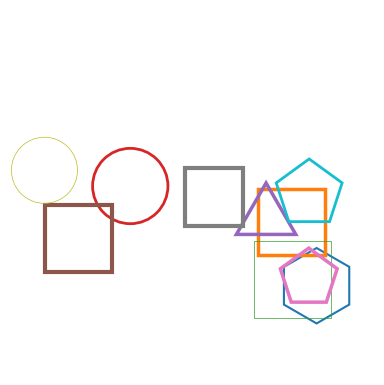[{"shape": "hexagon", "thickness": 1.5, "radius": 0.49, "center": [0.822, 0.258]}, {"shape": "square", "thickness": 2.5, "radius": 0.43, "center": [0.756, 0.423]}, {"shape": "square", "thickness": 0.5, "radius": 0.5, "center": [0.76, 0.273]}, {"shape": "circle", "thickness": 2, "radius": 0.49, "center": [0.338, 0.517]}, {"shape": "triangle", "thickness": 2.5, "radius": 0.45, "center": [0.691, 0.436]}, {"shape": "square", "thickness": 3, "radius": 0.43, "center": [0.204, 0.381]}, {"shape": "pentagon", "thickness": 2.5, "radius": 0.39, "center": [0.802, 0.278]}, {"shape": "square", "thickness": 3, "radius": 0.38, "center": [0.557, 0.489]}, {"shape": "circle", "thickness": 0.5, "radius": 0.43, "center": [0.115, 0.558]}, {"shape": "pentagon", "thickness": 2, "radius": 0.45, "center": [0.803, 0.497]}]